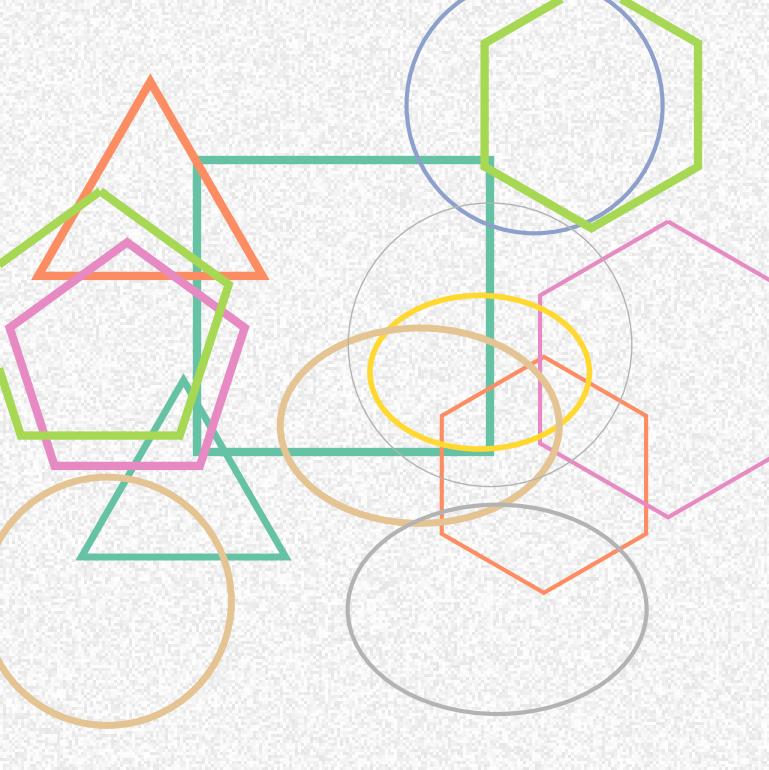[{"shape": "square", "thickness": 3, "radius": 0.95, "center": [0.446, 0.603]}, {"shape": "triangle", "thickness": 2.5, "radius": 0.77, "center": [0.238, 0.353]}, {"shape": "hexagon", "thickness": 1.5, "radius": 0.77, "center": [0.706, 0.383]}, {"shape": "triangle", "thickness": 3, "radius": 0.84, "center": [0.195, 0.726]}, {"shape": "circle", "thickness": 1.5, "radius": 0.83, "center": [0.694, 0.863]}, {"shape": "hexagon", "thickness": 1.5, "radius": 0.96, "center": [0.868, 0.52]}, {"shape": "pentagon", "thickness": 3, "radius": 0.8, "center": [0.165, 0.525]}, {"shape": "hexagon", "thickness": 3, "radius": 0.8, "center": [0.768, 0.864]}, {"shape": "pentagon", "thickness": 3, "radius": 0.88, "center": [0.13, 0.576]}, {"shape": "oval", "thickness": 2, "radius": 0.71, "center": [0.623, 0.517]}, {"shape": "circle", "thickness": 2.5, "radius": 0.81, "center": [0.139, 0.219]}, {"shape": "oval", "thickness": 2.5, "radius": 0.91, "center": [0.545, 0.447]}, {"shape": "circle", "thickness": 0.5, "radius": 0.92, "center": [0.636, 0.552]}, {"shape": "oval", "thickness": 1.5, "radius": 0.97, "center": [0.646, 0.209]}]